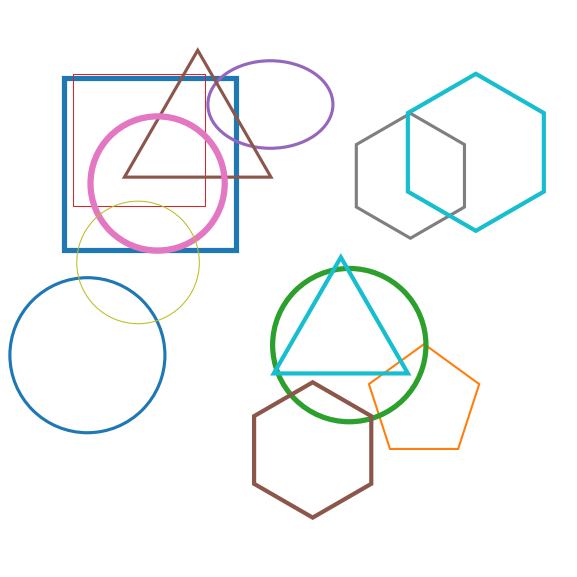[{"shape": "circle", "thickness": 1.5, "radius": 0.67, "center": [0.151, 0.384]}, {"shape": "square", "thickness": 2.5, "radius": 0.75, "center": [0.26, 0.715]}, {"shape": "pentagon", "thickness": 1, "radius": 0.5, "center": [0.734, 0.303]}, {"shape": "circle", "thickness": 2.5, "radius": 0.66, "center": [0.605, 0.402]}, {"shape": "square", "thickness": 0.5, "radius": 0.57, "center": [0.241, 0.757]}, {"shape": "oval", "thickness": 1.5, "radius": 0.54, "center": [0.468, 0.818]}, {"shape": "hexagon", "thickness": 2, "radius": 0.59, "center": [0.541, 0.22]}, {"shape": "triangle", "thickness": 1.5, "radius": 0.73, "center": [0.342, 0.766]}, {"shape": "circle", "thickness": 3, "radius": 0.58, "center": [0.273, 0.681]}, {"shape": "hexagon", "thickness": 1.5, "radius": 0.54, "center": [0.711, 0.695]}, {"shape": "circle", "thickness": 0.5, "radius": 0.53, "center": [0.239, 0.545]}, {"shape": "hexagon", "thickness": 2, "radius": 0.68, "center": [0.824, 0.735]}, {"shape": "triangle", "thickness": 2, "radius": 0.67, "center": [0.59, 0.42]}]